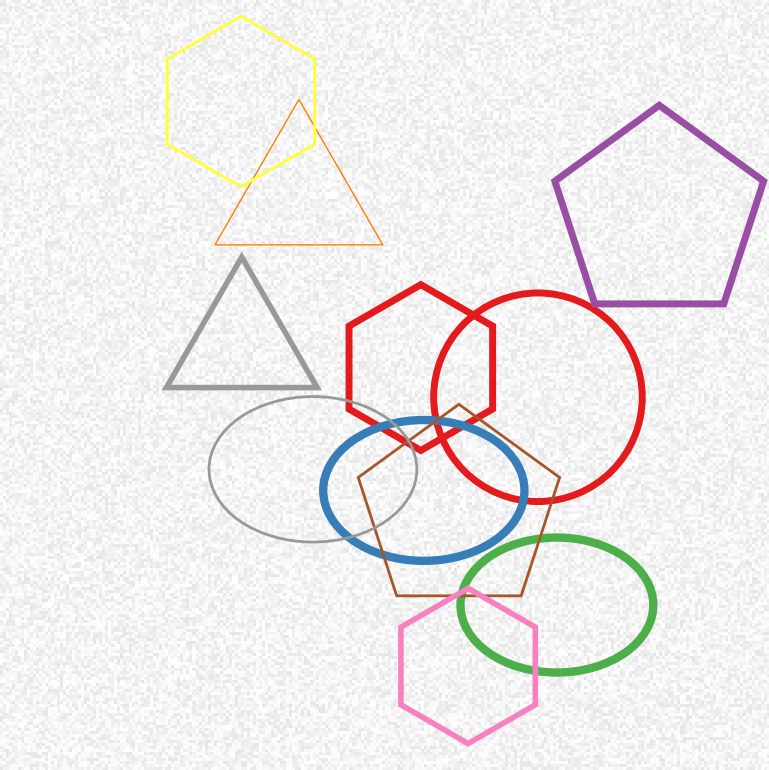[{"shape": "hexagon", "thickness": 2.5, "radius": 0.54, "center": [0.547, 0.523]}, {"shape": "circle", "thickness": 2.5, "radius": 0.68, "center": [0.699, 0.484]}, {"shape": "oval", "thickness": 3, "radius": 0.65, "center": [0.55, 0.363]}, {"shape": "oval", "thickness": 3, "radius": 0.63, "center": [0.723, 0.214]}, {"shape": "pentagon", "thickness": 2.5, "radius": 0.71, "center": [0.856, 0.721]}, {"shape": "triangle", "thickness": 0.5, "radius": 0.63, "center": [0.388, 0.745]}, {"shape": "hexagon", "thickness": 1, "radius": 0.55, "center": [0.313, 0.868]}, {"shape": "pentagon", "thickness": 1, "radius": 0.69, "center": [0.596, 0.337]}, {"shape": "hexagon", "thickness": 2, "radius": 0.5, "center": [0.608, 0.135]}, {"shape": "oval", "thickness": 1, "radius": 0.67, "center": [0.406, 0.39]}, {"shape": "triangle", "thickness": 2, "radius": 0.56, "center": [0.314, 0.553]}]